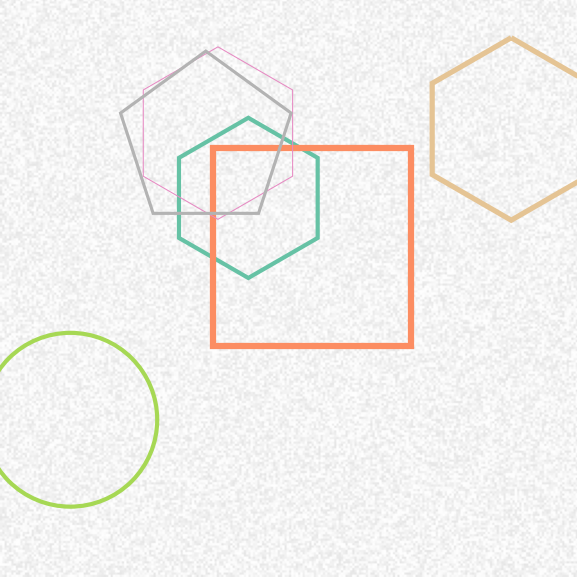[{"shape": "hexagon", "thickness": 2, "radius": 0.69, "center": [0.43, 0.656]}, {"shape": "square", "thickness": 3, "radius": 0.86, "center": [0.54, 0.571]}, {"shape": "hexagon", "thickness": 0.5, "radius": 0.75, "center": [0.377, 0.769]}, {"shape": "circle", "thickness": 2, "radius": 0.75, "center": [0.122, 0.272]}, {"shape": "hexagon", "thickness": 2.5, "radius": 0.79, "center": [0.885, 0.776]}, {"shape": "pentagon", "thickness": 1.5, "radius": 0.78, "center": [0.356, 0.755]}]